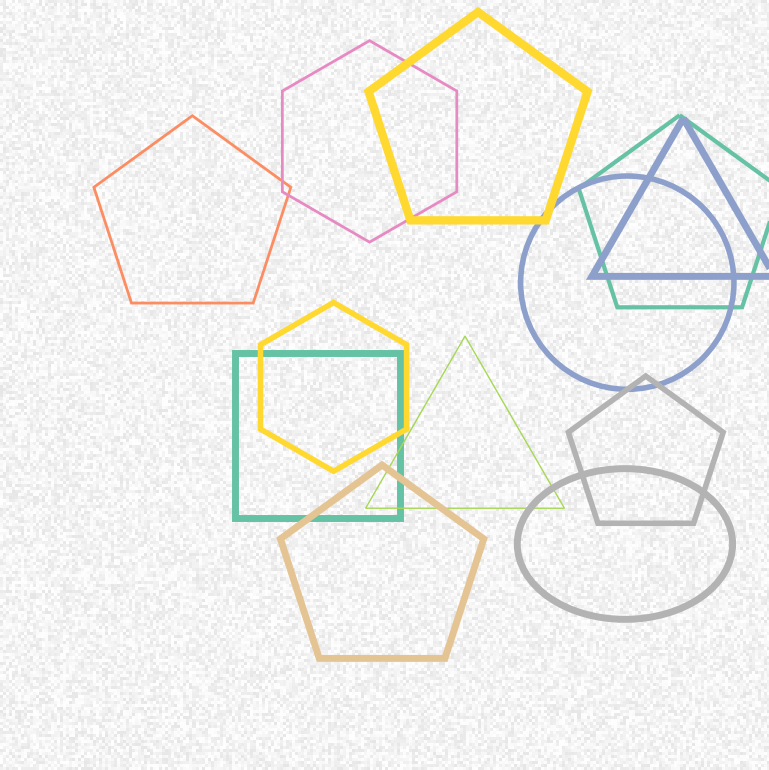[{"shape": "pentagon", "thickness": 1.5, "radius": 0.69, "center": [0.883, 0.712]}, {"shape": "square", "thickness": 2.5, "radius": 0.54, "center": [0.413, 0.435]}, {"shape": "pentagon", "thickness": 1, "radius": 0.67, "center": [0.25, 0.715]}, {"shape": "circle", "thickness": 2, "radius": 0.69, "center": [0.815, 0.633]}, {"shape": "triangle", "thickness": 2.5, "radius": 0.68, "center": [0.887, 0.71]}, {"shape": "hexagon", "thickness": 1, "radius": 0.65, "center": [0.48, 0.816]}, {"shape": "triangle", "thickness": 0.5, "radius": 0.75, "center": [0.604, 0.414]}, {"shape": "hexagon", "thickness": 2, "radius": 0.55, "center": [0.433, 0.498]}, {"shape": "pentagon", "thickness": 3, "radius": 0.75, "center": [0.621, 0.835]}, {"shape": "pentagon", "thickness": 2.5, "radius": 0.69, "center": [0.496, 0.257]}, {"shape": "oval", "thickness": 2.5, "radius": 0.7, "center": [0.812, 0.294]}, {"shape": "pentagon", "thickness": 2, "radius": 0.53, "center": [0.839, 0.406]}]